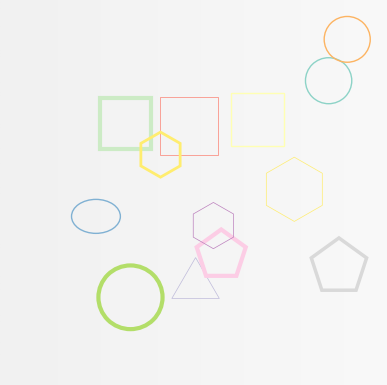[{"shape": "circle", "thickness": 1, "radius": 0.3, "center": [0.848, 0.79]}, {"shape": "square", "thickness": 1, "radius": 0.34, "center": [0.665, 0.69]}, {"shape": "triangle", "thickness": 0.5, "radius": 0.35, "center": [0.505, 0.26]}, {"shape": "square", "thickness": 0.5, "radius": 0.38, "center": [0.487, 0.674]}, {"shape": "oval", "thickness": 1, "radius": 0.32, "center": [0.248, 0.438]}, {"shape": "circle", "thickness": 1, "radius": 0.3, "center": [0.896, 0.898]}, {"shape": "circle", "thickness": 3, "radius": 0.41, "center": [0.337, 0.228]}, {"shape": "pentagon", "thickness": 3, "radius": 0.33, "center": [0.571, 0.337]}, {"shape": "pentagon", "thickness": 2.5, "radius": 0.38, "center": [0.875, 0.307]}, {"shape": "hexagon", "thickness": 0.5, "radius": 0.3, "center": [0.551, 0.414]}, {"shape": "square", "thickness": 3, "radius": 0.33, "center": [0.324, 0.68]}, {"shape": "hexagon", "thickness": 0.5, "radius": 0.42, "center": [0.76, 0.508]}, {"shape": "hexagon", "thickness": 2, "radius": 0.29, "center": [0.414, 0.598]}]